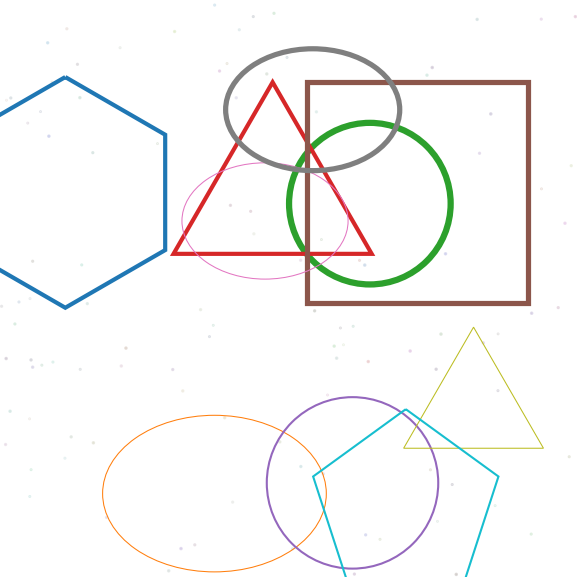[{"shape": "hexagon", "thickness": 2, "radius": 1.0, "center": [0.113, 0.666]}, {"shape": "oval", "thickness": 0.5, "radius": 0.97, "center": [0.371, 0.144]}, {"shape": "circle", "thickness": 3, "radius": 0.7, "center": [0.64, 0.647]}, {"shape": "triangle", "thickness": 2, "radius": 0.99, "center": [0.472, 0.659]}, {"shape": "circle", "thickness": 1, "radius": 0.74, "center": [0.61, 0.163]}, {"shape": "square", "thickness": 2.5, "radius": 0.96, "center": [0.723, 0.666]}, {"shape": "oval", "thickness": 0.5, "radius": 0.72, "center": [0.459, 0.617]}, {"shape": "oval", "thickness": 2.5, "radius": 0.75, "center": [0.541, 0.809]}, {"shape": "triangle", "thickness": 0.5, "radius": 0.7, "center": [0.82, 0.293]}, {"shape": "pentagon", "thickness": 1, "radius": 0.84, "center": [0.703, 0.122]}]